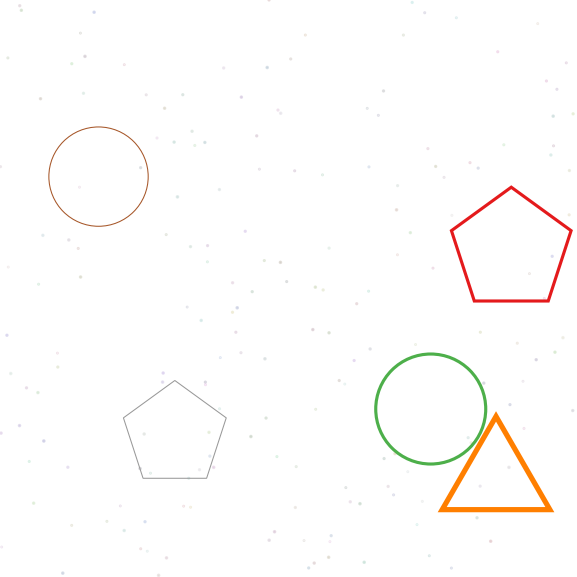[{"shape": "pentagon", "thickness": 1.5, "radius": 0.54, "center": [0.885, 0.566]}, {"shape": "circle", "thickness": 1.5, "radius": 0.48, "center": [0.746, 0.291]}, {"shape": "triangle", "thickness": 2.5, "radius": 0.54, "center": [0.859, 0.17]}, {"shape": "circle", "thickness": 0.5, "radius": 0.43, "center": [0.171, 0.693]}, {"shape": "pentagon", "thickness": 0.5, "radius": 0.47, "center": [0.303, 0.247]}]